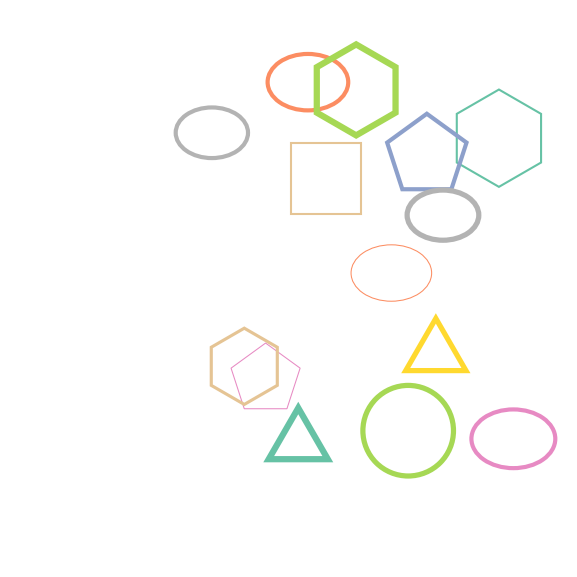[{"shape": "triangle", "thickness": 3, "radius": 0.3, "center": [0.516, 0.234]}, {"shape": "hexagon", "thickness": 1, "radius": 0.42, "center": [0.864, 0.76]}, {"shape": "oval", "thickness": 0.5, "radius": 0.35, "center": [0.678, 0.526]}, {"shape": "oval", "thickness": 2, "radius": 0.35, "center": [0.533, 0.857]}, {"shape": "pentagon", "thickness": 2, "radius": 0.36, "center": [0.739, 0.73]}, {"shape": "oval", "thickness": 2, "radius": 0.36, "center": [0.889, 0.239]}, {"shape": "pentagon", "thickness": 0.5, "radius": 0.31, "center": [0.46, 0.342]}, {"shape": "circle", "thickness": 2.5, "radius": 0.39, "center": [0.707, 0.253]}, {"shape": "hexagon", "thickness": 3, "radius": 0.39, "center": [0.617, 0.843]}, {"shape": "triangle", "thickness": 2.5, "radius": 0.3, "center": [0.755, 0.388]}, {"shape": "hexagon", "thickness": 1.5, "radius": 0.33, "center": [0.423, 0.365]}, {"shape": "square", "thickness": 1, "radius": 0.3, "center": [0.565, 0.69]}, {"shape": "oval", "thickness": 2, "radius": 0.31, "center": [0.367, 0.769]}, {"shape": "oval", "thickness": 2.5, "radius": 0.31, "center": [0.767, 0.627]}]